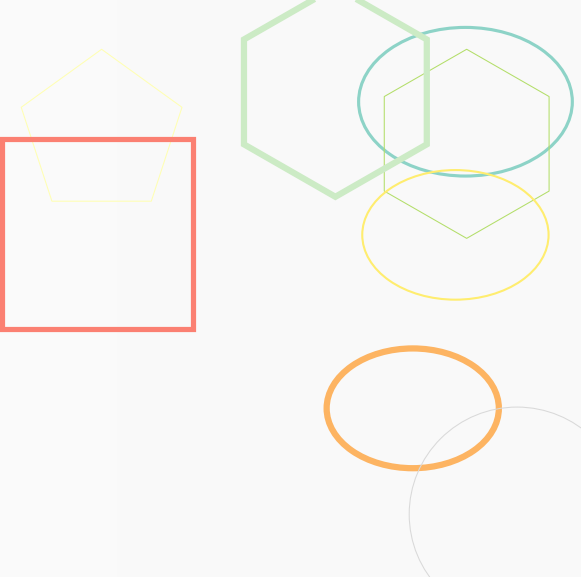[{"shape": "oval", "thickness": 1.5, "radius": 0.92, "center": [0.801, 0.823]}, {"shape": "pentagon", "thickness": 0.5, "radius": 0.73, "center": [0.175, 0.768]}, {"shape": "square", "thickness": 2.5, "radius": 0.82, "center": [0.168, 0.594]}, {"shape": "oval", "thickness": 3, "radius": 0.74, "center": [0.71, 0.292]}, {"shape": "hexagon", "thickness": 0.5, "radius": 0.82, "center": [0.803, 0.75]}, {"shape": "circle", "thickness": 0.5, "radius": 0.93, "center": [0.89, 0.109]}, {"shape": "hexagon", "thickness": 3, "radius": 0.91, "center": [0.577, 0.84]}, {"shape": "oval", "thickness": 1, "radius": 0.8, "center": [0.784, 0.592]}]